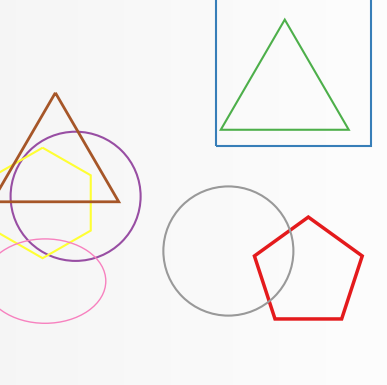[{"shape": "pentagon", "thickness": 2.5, "radius": 0.73, "center": [0.796, 0.29]}, {"shape": "square", "thickness": 1.5, "radius": 1.0, "center": [0.758, 0.821]}, {"shape": "triangle", "thickness": 1.5, "radius": 0.95, "center": [0.735, 0.758]}, {"shape": "circle", "thickness": 1.5, "radius": 0.84, "center": [0.195, 0.49]}, {"shape": "hexagon", "thickness": 1.5, "radius": 0.72, "center": [0.11, 0.473]}, {"shape": "triangle", "thickness": 2, "radius": 0.94, "center": [0.143, 0.57]}, {"shape": "oval", "thickness": 1, "radius": 0.78, "center": [0.116, 0.27]}, {"shape": "circle", "thickness": 1.5, "radius": 0.84, "center": [0.589, 0.348]}]